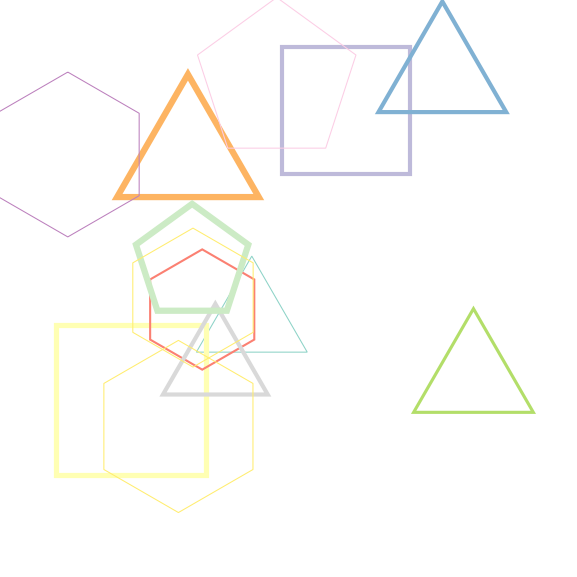[{"shape": "triangle", "thickness": 0.5, "radius": 0.55, "center": [0.436, 0.445]}, {"shape": "square", "thickness": 2.5, "radius": 0.65, "center": [0.226, 0.306]}, {"shape": "square", "thickness": 2, "radius": 0.55, "center": [0.599, 0.808]}, {"shape": "hexagon", "thickness": 1, "radius": 0.52, "center": [0.35, 0.463]}, {"shape": "triangle", "thickness": 2, "radius": 0.64, "center": [0.766, 0.869]}, {"shape": "triangle", "thickness": 3, "radius": 0.71, "center": [0.325, 0.729]}, {"shape": "triangle", "thickness": 1.5, "radius": 0.6, "center": [0.82, 0.345]}, {"shape": "pentagon", "thickness": 0.5, "radius": 0.72, "center": [0.479, 0.859]}, {"shape": "triangle", "thickness": 2, "radius": 0.52, "center": [0.373, 0.368]}, {"shape": "hexagon", "thickness": 0.5, "radius": 0.71, "center": [0.117, 0.732]}, {"shape": "pentagon", "thickness": 3, "radius": 0.51, "center": [0.333, 0.544]}, {"shape": "hexagon", "thickness": 0.5, "radius": 0.75, "center": [0.309, 0.261]}, {"shape": "hexagon", "thickness": 0.5, "radius": 0.6, "center": [0.334, 0.484]}]